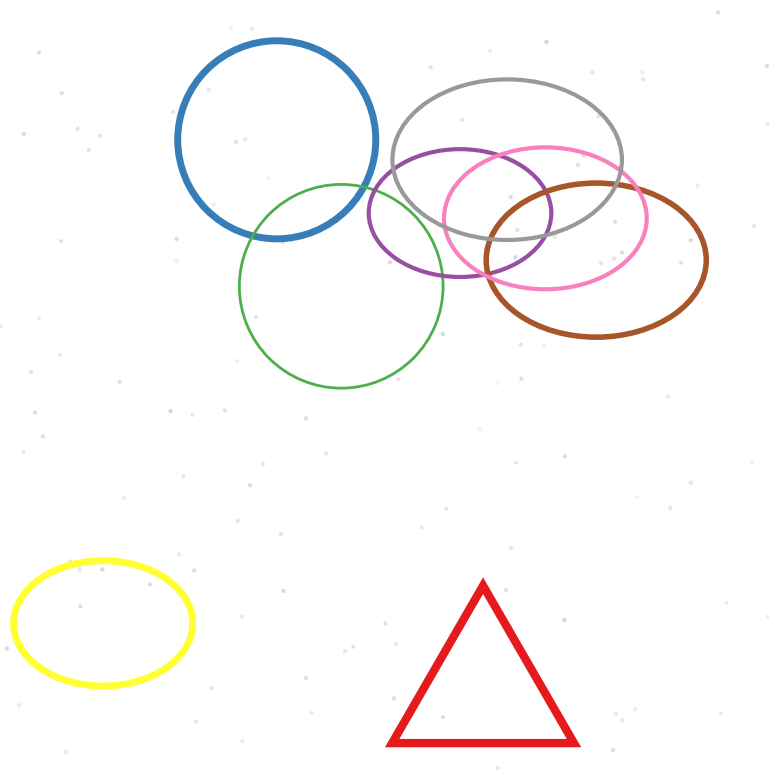[{"shape": "triangle", "thickness": 3, "radius": 0.68, "center": [0.627, 0.103]}, {"shape": "circle", "thickness": 2.5, "radius": 0.64, "center": [0.359, 0.818]}, {"shape": "circle", "thickness": 1, "radius": 0.66, "center": [0.443, 0.628]}, {"shape": "oval", "thickness": 1.5, "radius": 0.59, "center": [0.597, 0.723]}, {"shape": "oval", "thickness": 2.5, "radius": 0.58, "center": [0.134, 0.19]}, {"shape": "oval", "thickness": 2, "radius": 0.71, "center": [0.774, 0.662]}, {"shape": "oval", "thickness": 1.5, "radius": 0.66, "center": [0.708, 0.716]}, {"shape": "oval", "thickness": 1.5, "radius": 0.75, "center": [0.659, 0.793]}]